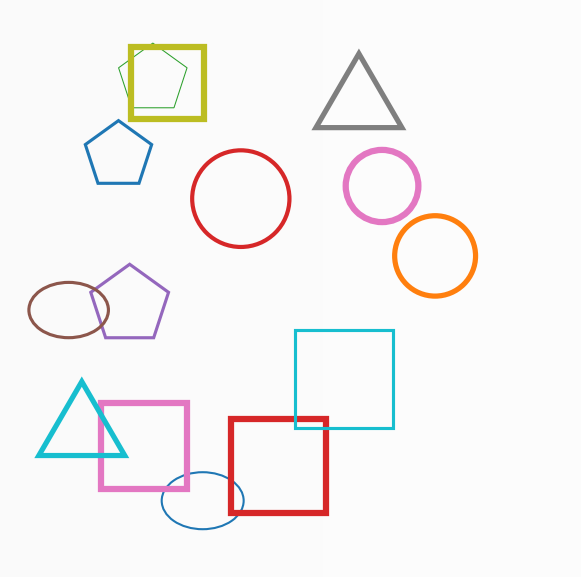[{"shape": "pentagon", "thickness": 1.5, "radius": 0.3, "center": [0.204, 0.73]}, {"shape": "oval", "thickness": 1, "radius": 0.35, "center": [0.349, 0.132]}, {"shape": "circle", "thickness": 2.5, "radius": 0.35, "center": [0.749, 0.556]}, {"shape": "pentagon", "thickness": 0.5, "radius": 0.31, "center": [0.263, 0.863]}, {"shape": "circle", "thickness": 2, "radius": 0.42, "center": [0.414, 0.655]}, {"shape": "square", "thickness": 3, "radius": 0.41, "center": [0.479, 0.192]}, {"shape": "pentagon", "thickness": 1.5, "radius": 0.35, "center": [0.223, 0.471]}, {"shape": "oval", "thickness": 1.5, "radius": 0.34, "center": [0.118, 0.462]}, {"shape": "circle", "thickness": 3, "radius": 0.31, "center": [0.657, 0.677]}, {"shape": "square", "thickness": 3, "radius": 0.37, "center": [0.247, 0.227]}, {"shape": "triangle", "thickness": 2.5, "radius": 0.43, "center": [0.617, 0.821]}, {"shape": "square", "thickness": 3, "radius": 0.31, "center": [0.289, 0.855]}, {"shape": "triangle", "thickness": 2.5, "radius": 0.43, "center": [0.141, 0.253]}, {"shape": "square", "thickness": 1.5, "radius": 0.42, "center": [0.592, 0.343]}]